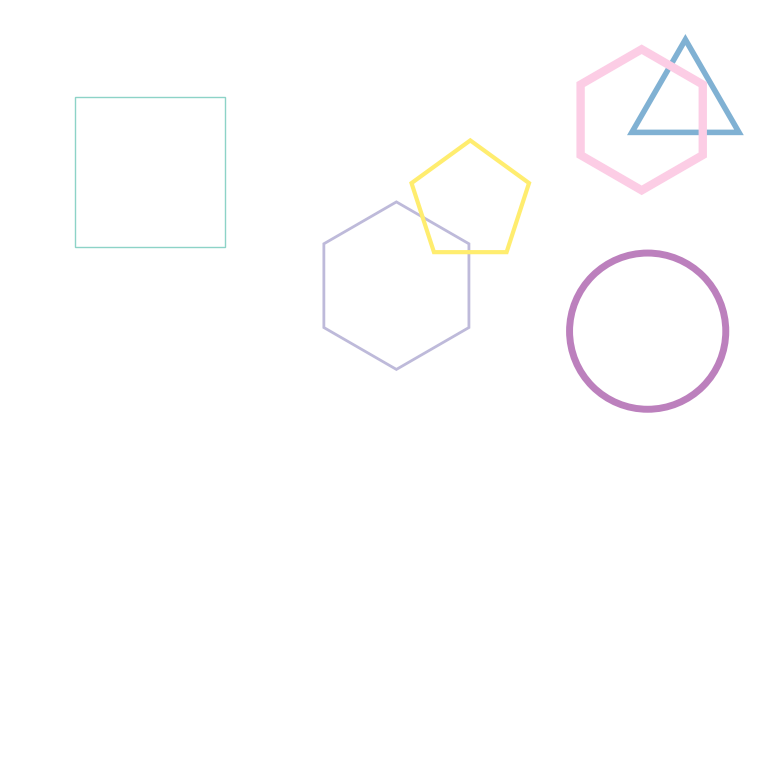[{"shape": "square", "thickness": 0.5, "radius": 0.49, "center": [0.195, 0.777]}, {"shape": "hexagon", "thickness": 1, "radius": 0.54, "center": [0.515, 0.629]}, {"shape": "triangle", "thickness": 2, "radius": 0.4, "center": [0.89, 0.868]}, {"shape": "hexagon", "thickness": 3, "radius": 0.46, "center": [0.833, 0.844]}, {"shape": "circle", "thickness": 2.5, "radius": 0.51, "center": [0.841, 0.57]}, {"shape": "pentagon", "thickness": 1.5, "radius": 0.4, "center": [0.611, 0.737]}]